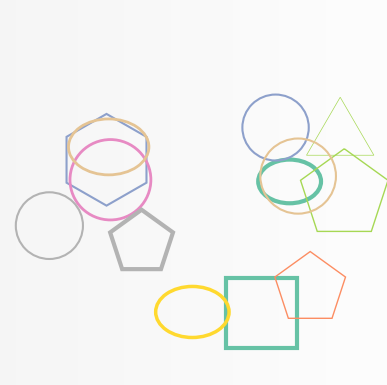[{"shape": "oval", "thickness": 3, "radius": 0.41, "center": [0.747, 0.529]}, {"shape": "square", "thickness": 3, "radius": 0.46, "center": [0.675, 0.187]}, {"shape": "pentagon", "thickness": 1, "radius": 0.48, "center": [0.8, 0.251]}, {"shape": "hexagon", "thickness": 1.5, "radius": 0.6, "center": [0.275, 0.585]}, {"shape": "circle", "thickness": 1.5, "radius": 0.43, "center": [0.711, 0.669]}, {"shape": "circle", "thickness": 2, "radius": 0.52, "center": [0.285, 0.533]}, {"shape": "pentagon", "thickness": 1, "radius": 0.59, "center": [0.888, 0.495]}, {"shape": "triangle", "thickness": 0.5, "radius": 0.5, "center": [0.878, 0.647]}, {"shape": "oval", "thickness": 2.5, "radius": 0.47, "center": [0.496, 0.19]}, {"shape": "circle", "thickness": 1.5, "radius": 0.49, "center": [0.769, 0.543]}, {"shape": "oval", "thickness": 2, "radius": 0.52, "center": [0.281, 0.618]}, {"shape": "pentagon", "thickness": 3, "radius": 0.43, "center": [0.365, 0.37]}, {"shape": "circle", "thickness": 1.5, "radius": 0.43, "center": [0.127, 0.414]}]